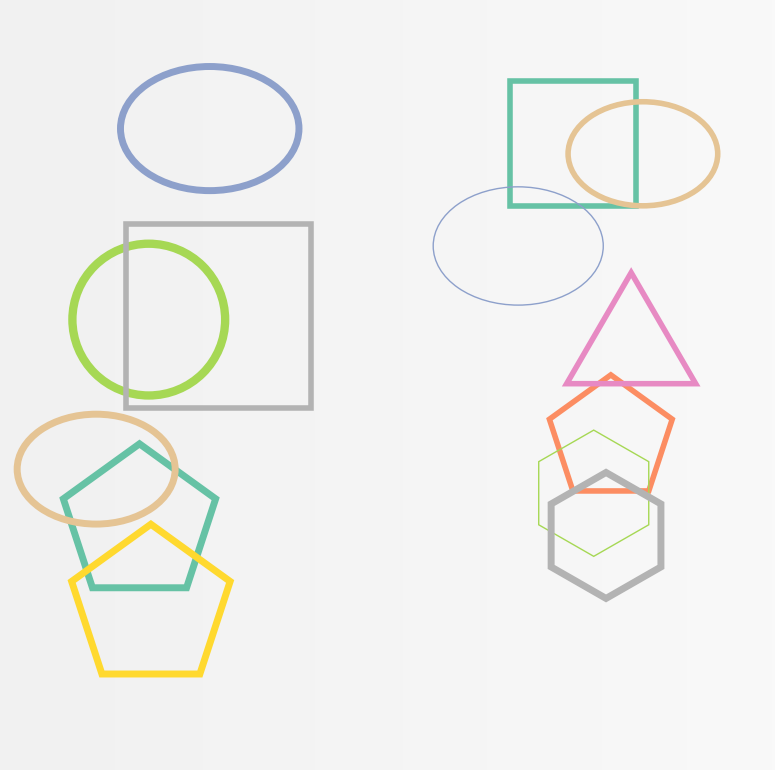[{"shape": "square", "thickness": 2, "radius": 0.41, "center": [0.74, 0.814]}, {"shape": "pentagon", "thickness": 2.5, "radius": 0.52, "center": [0.18, 0.32]}, {"shape": "pentagon", "thickness": 2, "radius": 0.42, "center": [0.788, 0.43]}, {"shape": "oval", "thickness": 2.5, "radius": 0.58, "center": [0.271, 0.833]}, {"shape": "oval", "thickness": 0.5, "radius": 0.55, "center": [0.669, 0.681]}, {"shape": "triangle", "thickness": 2, "radius": 0.48, "center": [0.814, 0.55]}, {"shape": "hexagon", "thickness": 0.5, "radius": 0.41, "center": [0.766, 0.359]}, {"shape": "circle", "thickness": 3, "radius": 0.49, "center": [0.192, 0.585]}, {"shape": "pentagon", "thickness": 2.5, "radius": 0.54, "center": [0.195, 0.212]}, {"shape": "oval", "thickness": 2.5, "radius": 0.51, "center": [0.124, 0.391]}, {"shape": "oval", "thickness": 2, "radius": 0.48, "center": [0.83, 0.8]}, {"shape": "hexagon", "thickness": 2.5, "radius": 0.41, "center": [0.782, 0.305]}, {"shape": "square", "thickness": 2, "radius": 0.6, "center": [0.282, 0.589]}]